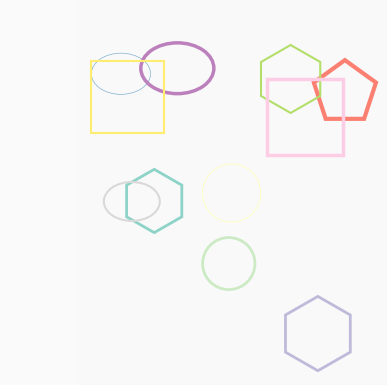[{"shape": "hexagon", "thickness": 2, "radius": 0.41, "center": [0.398, 0.478]}, {"shape": "circle", "thickness": 0.5, "radius": 0.38, "center": [0.598, 0.499]}, {"shape": "hexagon", "thickness": 2, "radius": 0.48, "center": [0.82, 0.134]}, {"shape": "pentagon", "thickness": 3, "radius": 0.42, "center": [0.89, 0.76]}, {"shape": "oval", "thickness": 0.5, "radius": 0.38, "center": [0.312, 0.808]}, {"shape": "hexagon", "thickness": 1.5, "radius": 0.44, "center": [0.75, 0.795]}, {"shape": "square", "thickness": 2.5, "radius": 0.49, "center": [0.788, 0.696]}, {"shape": "oval", "thickness": 1.5, "radius": 0.36, "center": [0.34, 0.477]}, {"shape": "oval", "thickness": 2.5, "radius": 0.47, "center": [0.458, 0.823]}, {"shape": "circle", "thickness": 2, "radius": 0.34, "center": [0.59, 0.315]}, {"shape": "square", "thickness": 1.5, "radius": 0.47, "center": [0.328, 0.747]}]